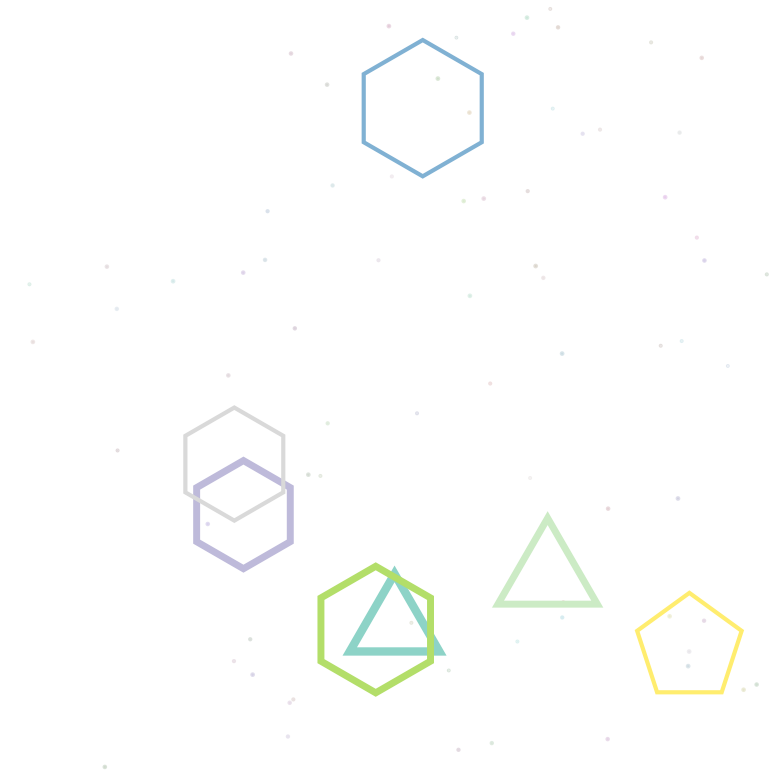[{"shape": "triangle", "thickness": 3, "radius": 0.34, "center": [0.512, 0.188]}, {"shape": "hexagon", "thickness": 2.5, "radius": 0.35, "center": [0.316, 0.332]}, {"shape": "hexagon", "thickness": 1.5, "radius": 0.44, "center": [0.549, 0.86]}, {"shape": "hexagon", "thickness": 2.5, "radius": 0.41, "center": [0.488, 0.182]}, {"shape": "hexagon", "thickness": 1.5, "radius": 0.37, "center": [0.304, 0.397]}, {"shape": "triangle", "thickness": 2.5, "radius": 0.37, "center": [0.711, 0.253]}, {"shape": "pentagon", "thickness": 1.5, "radius": 0.36, "center": [0.895, 0.159]}]